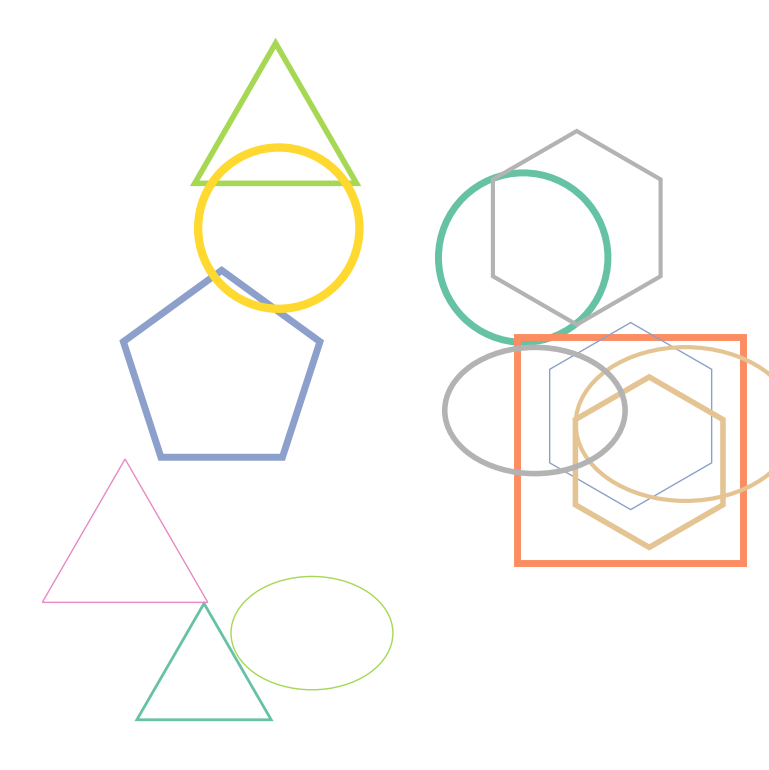[{"shape": "circle", "thickness": 2.5, "radius": 0.55, "center": [0.679, 0.665]}, {"shape": "triangle", "thickness": 1, "radius": 0.5, "center": [0.265, 0.116]}, {"shape": "square", "thickness": 2.5, "radius": 0.73, "center": [0.818, 0.416]}, {"shape": "pentagon", "thickness": 2.5, "radius": 0.67, "center": [0.288, 0.515]}, {"shape": "hexagon", "thickness": 0.5, "radius": 0.61, "center": [0.819, 0.46]}, {"shape": "triangle", "thickness": 0.5, "radius": 0.62, "center": [0.162, 0.28]}, {"shape": "triangle", "thickness": 2, "radius": 0.61, "center": [0.358, 0.823]}, {"shape": "oval", "thickness": 0.5, "radius": 0.53, "center": [0.405, 0.178]}, {"shape": "circle", "thickness": 3, "radius": 0.52, "center": [0.362, 0.704]}, {"shape": "hexagon", "thickness": 2, "radius": 0.55, "center": [0.843, 0.4]}, {"shape": "oval", "thickness": 1.5, "radius": 0.71, "center": [0.89, 0.449]}, {"shape": "hexagon", "thickness": 1.5, "radius": 0.63, "center": [0.749, 0.704]}, {"shape": "oval", "thickness": 2, "radius": 0.59, "center": [0.695, 0.467]}]